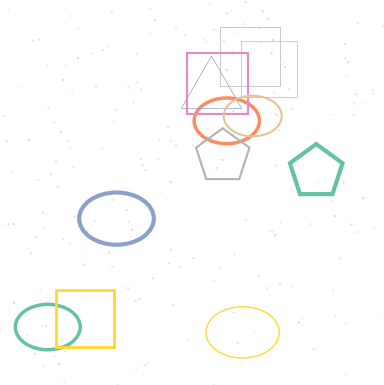[{"shape": "oval", "thickness": 2.5, "radius": 0.42, "center": [0.124, 0.151]}, {"shape": "pentagon", "thickness": 3, "radius": 0.36, "center": [0.821, 0.554]}, {"shape": "oval", "thickness": 2.5, "radius": 0.42, "center": [0.589, 0.686]}, {"shape": "triangle", "thickness": 0.5, "radius": 0.45, "center": [0.549, 0.764]}, {"shape": "oval", "thickness": 3, "radius": 0.48, "center": [0.303, 0.432]}, {"shape": "square", "thickness": 1.5, "radius": 0.39, "center": [0.565, 0.783]}, {"shape": "square", "thickness": 0.5, "radius": 0.36, "center": [0.699, 0.822]}, {"shape": "oval", "thickness": 1, "radius": 0.48, "center": [0.63, 0.137]}, {"shape": "square", "thickness": 2, "radius": 0.37, "center": [0.221, 0.173]}, {"shape": "oval", "thickness": 1.5, "radius": 0.38, "center": [0.656, 0.699]}, {"shape": "square", "thickness": 0.5, "radius": 0.39, "center": [0.649, 0.853]}, {"shape": "pentagon", "thickness": 1.5, "radius": 0.36, "center": [0.579, 0.594]}]